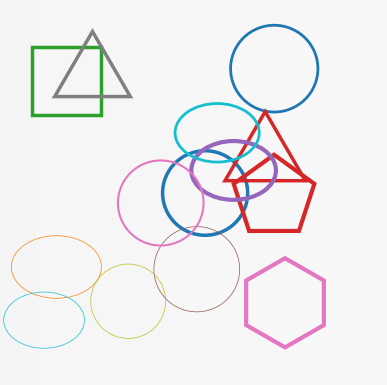[{"shape": "circle", "thickness": 2.5, "radius": 0.55, "center": [0.529, 0.499]}, {"shape": "circle", "thickness": 2, "radius": 0.56, "center": [0.708, 0.822]}, {"shape": "oval", "thickness": 0.5, "radius": 0.58, "center": [0.145, 0.306]}, {"shape": "square", "thickness": 2.5, "radius": 0.45, "center": [0.173, 0.79]}, {"shape": "triangle", "thickness": 2.5, "radius": 0.6, "center": [0.684, 0.59]}, {"shape": "pentagon", "thickness": 3, "radius": 0.55, "center": [0.707, 0.489]}, {"shape": "oval", "thickness": 3, "radius": 0.55, "center": [0.603, 0.557]}, {"shape": "circle", "thickness": 0.5, "radius": 0.55, "center": [0.508, 0.301]}, {"shape": "circle", "thickness": 1.5, "radius": 0.55, "center": [0.415, 0.473]}, {"shape": "hexagon", "thickness": 3, "radius": 0.58, "center": [0.736, 0.213]}, {"shape": "triangle", "thickness": 2.5, "radius": 0.56, "center": [0.239, 0.806]}, {"shape": "circle", "thickness": 0.5, "radius": 0.48, "center": [0.331, 0.218]}, {"shape": "oval", "thickness": 2, "radius": 0.54, "center": [0.56, 0.655]}, {"shape": "oval", "thickness": 0.5, "radius": 0.52, "center": [0.114, 0.168]}]